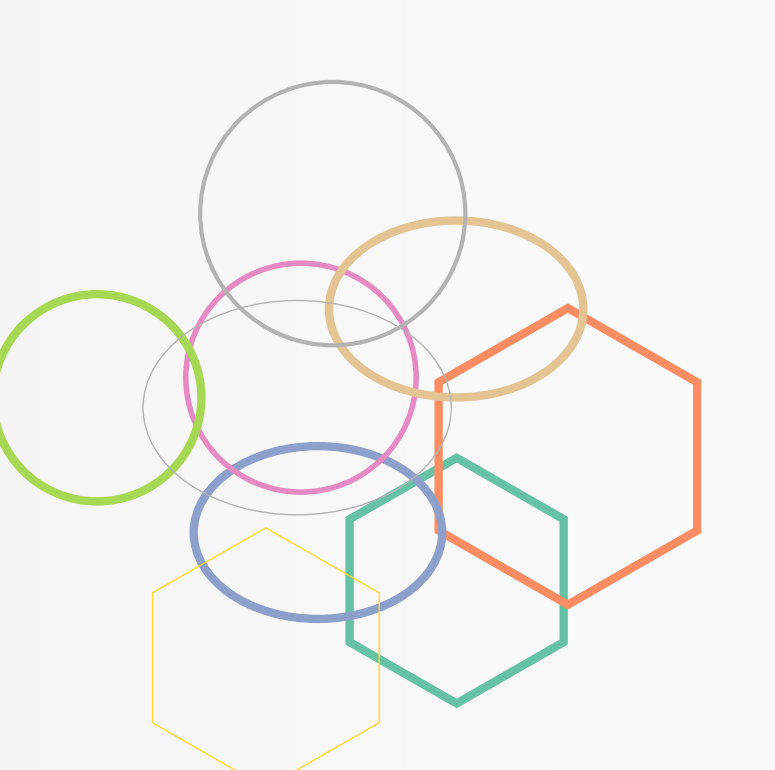[{"shape": "hexagon", "thickness": 3, "radius": 0.8, "center": [0.589, 0.246]}, {"shape": "hexagon", "thickness": 3, "radius": 0.96, "center": [0.733, 0.407]}, {"shape": "oval", "thickness": 3, "radius": 0.8, "center": [0.41, 0.308]}, {"shape": "circle", "thickness": 2, "radius": 0.74, "center": [0.388, 0.51]}, {"shape": "circle", "thickness": 3, "radius": 0.67, "center": [0.125, 0.483]}, {"shape": "hexagon", "thickness": 0.5, "radius": 0.84, "center": [0.343, 0.146]}, {"shape": "oval", "thickness": 3, "radius": 0.82, "center": [0.589, 0.599]}, {"shape": "oval", "thickness": 0.5, "radius": 0.99, "center": [0.383, 0.471]}, {"shape": "circle", "thickness": 1.5, "radius": 0.86, "center": [0.429, 0.723]}]